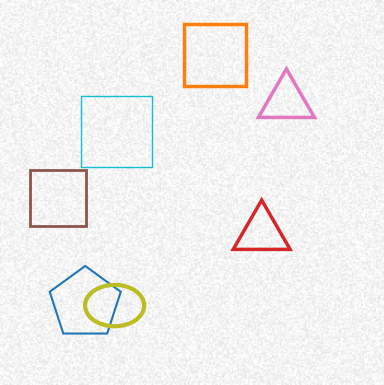[{"shape": "pentagon", "thickness": 1.5, "radius": 0.49, "center": [0.221, 0.212]}, {"shape": "square", "thickness": 2.5, "radius": 0.4, "center": [0.559, 0.856]}, {"shape": "triangle", "thickness": 2.5, "radius": 0.43, "center": [0.68, 0.395]}, {"shape": "square", "thickness": 2, "radius": 0.36, "center": [0.151, 0.485]}, {"shape": "triangle", "thickness": 2.5, "radius": 0.42, "center": [0.744, 0.737]}, {"shape": "oval", "thickness": 3, "radius": 0.38, "center": [0.298, 0.206]}, {"shape": "square", "thickness": 1, "radius": 0.46, "center": [0.303, 0.658]}]